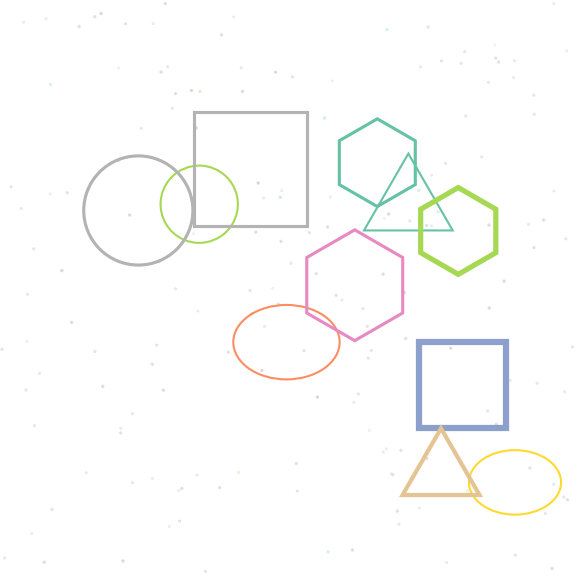[{"shape": "hexagon", "thickness": 1.5, "radius": 0.38, "center": [0.653, 0.717]}, {"shape": "triangle", "thickness": 1, "radius": 0.44, "center": [0.707, 0.644]}, {"shape": "oval", "thickness": 1, "radius": 0.46, "center": [0.496, 0.407]}, {"shape": "square", "thickness": 3, "radius": 0.37, "center": [0.801, 0.332]}, {"shape": "hexagon", "thickness": 1.5, "radius": 0.48, "center": [0.614, 0.505]}, {"shape": "hexagon", "thickness": 2.5, "radius": 0.38, "center": [0.794, 0.599]}, {"shape": "circle", "thickness": 1, "radius": 0.33, "center": [0.345, 0.645]}, {"shape": "oval", "thickness": 1, "radius": 0.4, "center": [0.892, 0.164]}, {"shape": "triangle", "thickness": 2, "radius": 0.38, "center": [0.764, 0.18]}, {"shape": "square", "thickness": 1.5, "radius": 0.49, "center": [0.434, 0.706]}, {"shape": "circle", "thickness": 1.5, "radius": 0.47, "center": [0.239, 0.635]}]